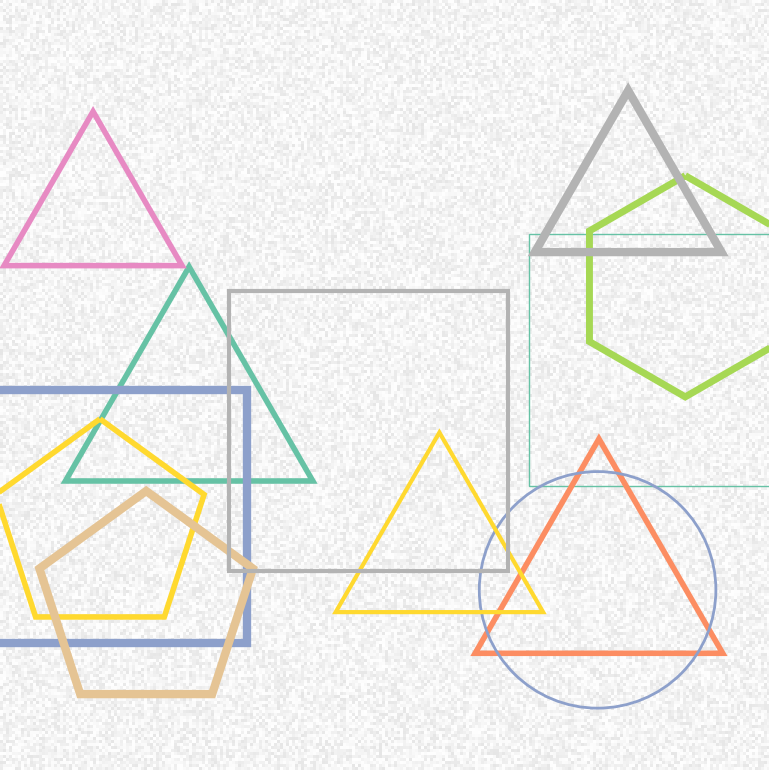[{"shape": "square", "thickness": 0.5, "radius": 0.82, "center": [0.851, 0.533]}, {"shape": "triangle", "thickness": 2, "radius": 0.93, "center": [0.246, 0.468]}, {"shape": "triangle", "thickness": 2, "radius": 0.93, "center": [0.778, 0.244]}, {"shape": "square", "thickness": 3, "radius": 0.82, "center": [0.157, 0.329]}, {"shape": "circle", "thickness": 1, "radius": 0.77, "center": [0.776, 0.234]}, {"shape": "triangle", "thickness": 2, "radius": 0.67, "center": [0.121, 0.722]}, {"shape": "hexagon", "thickness": 2.5, "radius": 0.72, "center": [0.89, 0.628]}, {"shape": "pentagon", "thickness": 2, "radius": 0.71, "center": [0.13, 0.314]}, {"shape": "triangle", "thickness": 1.5, "radius": 0.78, "center": [0.571, 0.283]}, {"shape": "pentagon", "thickness": 3, "radius": 0.73, "center": [0.19, 0.217]}, {"shape": "triangle", "thickness": 3, "radius": 0.7, "center": [0.816, 0.743]}, {"shape": "square", "thickness": 1.5, "radius": 0.91, "center": [0.479, 0.44]}]